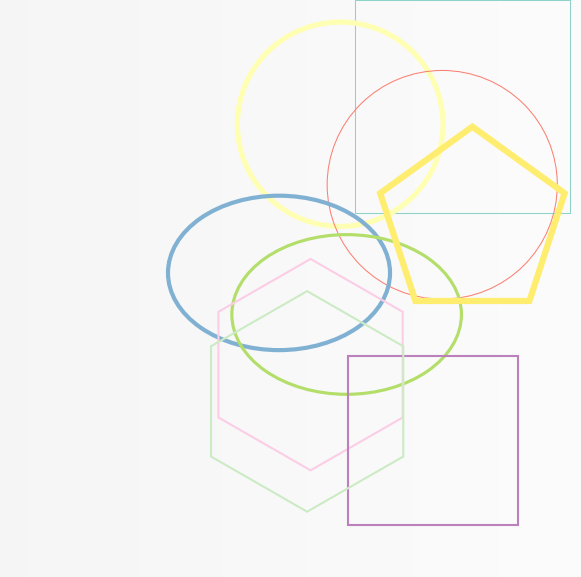[{"shape": "square", "thickness": 0.5, "radius": 0.92, "center": [0.796, 0.815]}, {"shape": "circle", "thickness": 2.5, "radius": 0.88, "center": [0.585, 0.784]}, {"shape": "circle", "thickness": 0.5, "radius": 0.99, "center": [0.761, 0.679]}, {"shape": "oval", "thickness": 2, "radius": 0.95, "center": [0.48, 0.527]}, {"shape": "oval", "thickness": 1.5, "radius": 0.99, "center": [0.596, 0.455]}, {"shape": "hexagon", "thickness": 1, "radius": 0.92, "center": [0.534, 0.368]}, {"shape": "square", "thickness": 1, "radius": 0.73, "center": [0.745, 0.236]}, {"shape": "hexagon", "thickness": 1, "radius": 0.95, "center": [0.528, 0.304]}, {"shape": "pentagon", "thickness": 3, "radius": 0.83, "center": [0.813, 0.613]}]